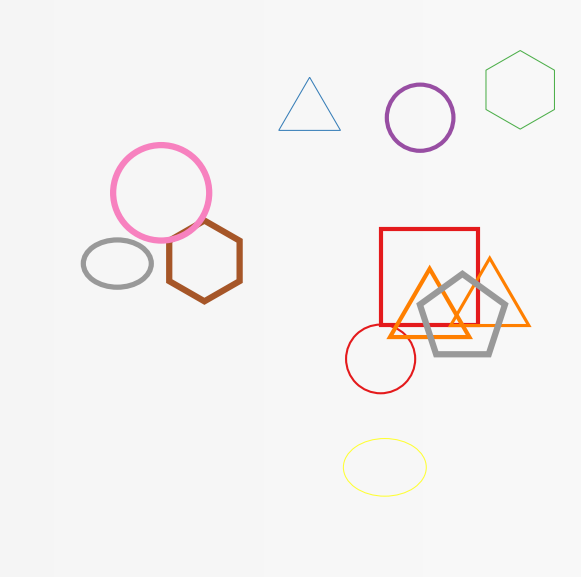[{"shape": "circle", "thickness": 1, "radius": 0.3, "center": [0.655, 0.378]}, {"shape": "square", "thickness": 2, "radius": 0.42, "center": [0.739, 0.519]}, {"shape": "triangle", "thickness": 0.5, "radius": 0.31, "center": [0.533, 0.804]}, {"shape": "hexagon", "thickness": 0.5, "radius": 0.34, "center": [0.895, 0.844]}, {"shape": "circle", "thickness": 2, "radius": 0.29, "center": [0.723, 0.795]}, {"shape": "triangle", "thickness": 1.5, "radius": 0.39, "center": [0.843, 0.474]}, {"shape": "triangle", "thickness": 2, "radius": 0.39, "center": [0.739, 0.455]}, {"shape": "oval", "thickness": 0.5, "radius": 0.36, "center": [0.662, 0.19]}, {"shape": "hexagon", "thickness": 3, "radius": 0.35, "center": [0.352, 0.547]}, {"shape": "circle", "thickness": 3, "radius": 0.41, "center": [0.277, 0.665]}, {"shape": "oval", "thickness": 2.5, "radius": 0.29, "center": [0.202, 0.543]}, {"shape": "pentagon", "thickness": 3, "radius": 0.38, "center": [0.796, 0.448]}]